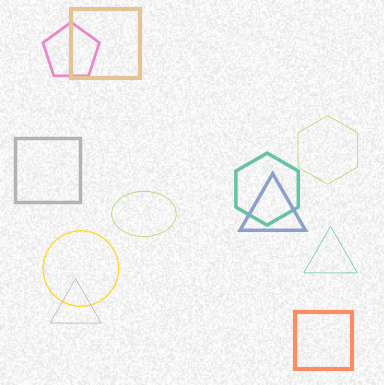[{"shape": "triangle", "thickness": 0.5, "radius": 0.4, "center": [0.859, 0.331]}, {"shape": "hexagon", "thickness": 2.5, "radius": 0.47, "center": [0.694, 0.509]}, {"shape": "square", "thickness": 3, "radius": 0.37, "center": [0.84, 0.115]}, {"shape": "triangle", "thickness": 2.5, "radius": 0.49, "center": [0.708, 0.451]}, {"shape": "pentagon", "thickness": 2, "radius": 0.39, "center": [0.185, 0.865]}, {"shape": "oval", "thickness": 0.5, "radius": 0.42, "center": [0.374, 0.444]}, {"shape": "hexagon", "thickness": 0.5, "radius": 0.45, "center": [0.851, 0.611]}, {"shape": "circle", "thickness": 1, "radius": 0.49, "center": [0.21, 0.303]}, {"shape": "square", "thickness": 3, "radius": 0.45, "center": [0.274, 0.888]}, {"shape": "square", "thickness": 2.5, "radius": 0.42, "center": [0.124, 0.559]}, {"shape": "triangle", "thickness": 0.5, "radius": 0.38, "center": [0.196, 0.199]}]